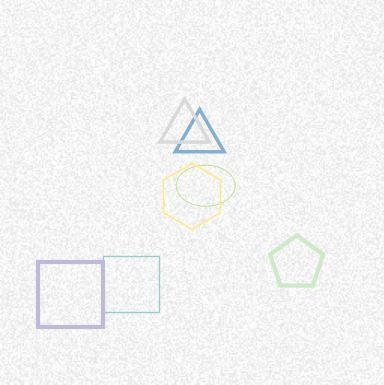[{"shape": "square", "thickness": 1, "radius": 0.36, "center": [0.341, 0.262]}, {"shape": "square", "thickness": 3, "radius": 0.42, "center": [0.184, 0.234]}, {"shape": "triangle", "thickness": 2.5, "radius": 0.37, "center": [0.519, 0.642]}, {"shape": "oval", "thickness": 0.5, "radius": 0.38, "center": [0.534, 0.518]}, {"shape": "triangle", "thickness": 2.5, "radius": 0.37, "center": [0.48, 0.668]}, {"shape": "pentagon", "thickness": 3, "radius": 0.36, "center": [0.771, 0.317]}, {"shape": "hexagon", "thickness": 1, "radius": 0.43, "center": [0.499, 0.49]}]